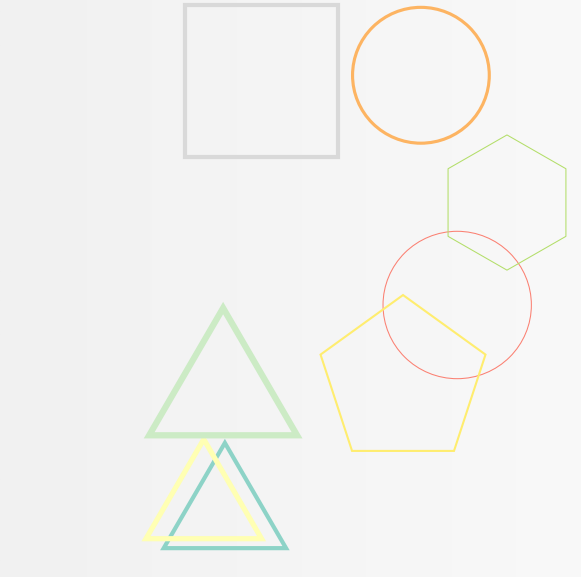[{"shape": "triangle", "thickness": 2, "radius": 0.61, "center": [0.387, 0.111]}, {"shape": "triangle", "thickness": 2.5, "radius": 0.57, "center": [0.351, 0.124]}, {"shape": "circle", "thickness": 0.5, "radius": 0.64, "center": [0.787, 0.471]}, {"shape": "circle", "thickness": 1.5, "radius": 0.59, "center": [0.724, 0.869]}, {"shape": "hexagon", "thickness": 0.5, "radius": 0.59, "center": [0.872, 0.648]}, {"shape": "square", "thickness": 2, "radius": 0.66, "center": [0.45, 0.859]}, {"shape": "triangle", "thickness": 3, "radius": 0.73, "center": [0.384, 0.319]}, {"shape": "pentagon", "thickness": 1, "radius": 0.75, "center": [0.693, 0.339]}]